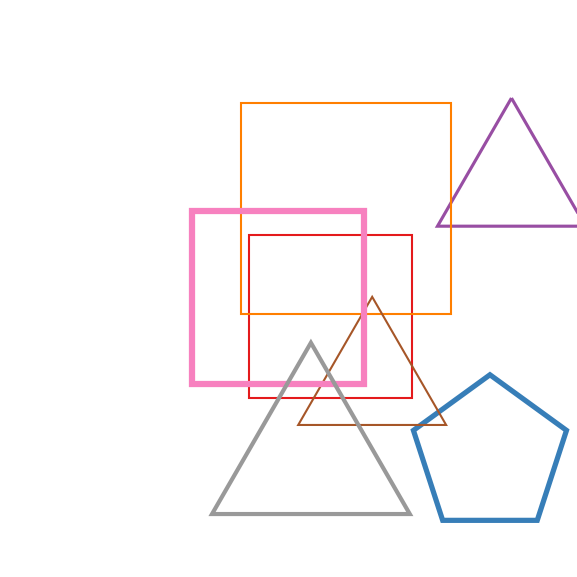[{"shape": "square", "thickness": 1, "radius": 0.71, "center": [0.572, 0.452]}, {"shape": "pentagon", "thickness": 2.5, "radius": 0.7, "center": [0.848, 0.211]}, {"shape": "triangle", "thickness": 1.5, "radius": 0.74, "center": [0.886, 0.681]}, {"shape": "square", "thickness": 1, "radius": 0.91, "center": [0.6, 0.638]}, {"shape": "triangle", "thickness": 1, "radius": 0.74, "center": [0.644, 0.337]}, {"shape": "square", "thickness": 3, "radius": 0.75, "center": [0.481, 0.484]}, {"shape": "triangle", "thickness": 2, "radius": 0.99, "center": [0.538, 0.208]}]